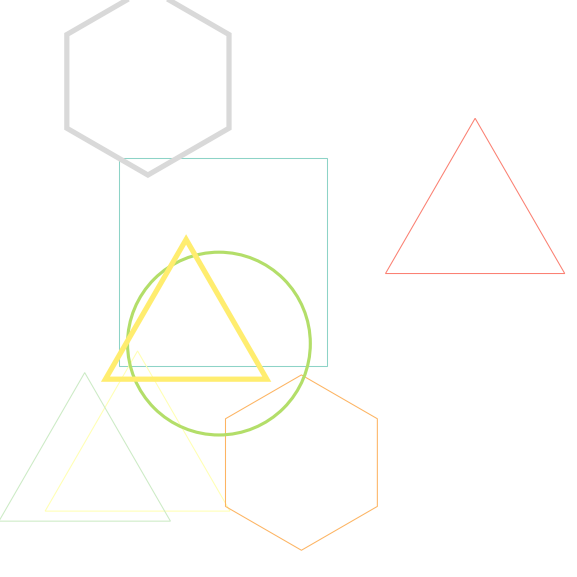[{"shape": "square", "thickness": 0.5, "radius": 0.9, "center": [0.386, 0.546]}, {"shape": "triangle", "thickness": 0.5, "radius": 0.92, "center": [0.238, 0.207]}, {"shape": "triangle", "thickness": 0.5, "radius": 0.9, "center": [0.823, 0.615]}, {"shape": "hexagon", "thickness": 0.5, "radius": 0.76, "center": [0.522, 0.198]}, {"shape": "circle", "thickness": 1.5, "radius": 0.79, "center": [0.379, 0.404]}, {"shape": "hexagon", "thickness": 2.5, "radius": 0.81, "center": [0.256, 0.858]}, {"shape": "triangle", "thickness": 0.5, "radius": 0.86, "center": [0.147, 0.182]}, {"shape": "triangle", "thickness": 2.5, "radius": 0.81, "center": [0.322, 0.423]}]